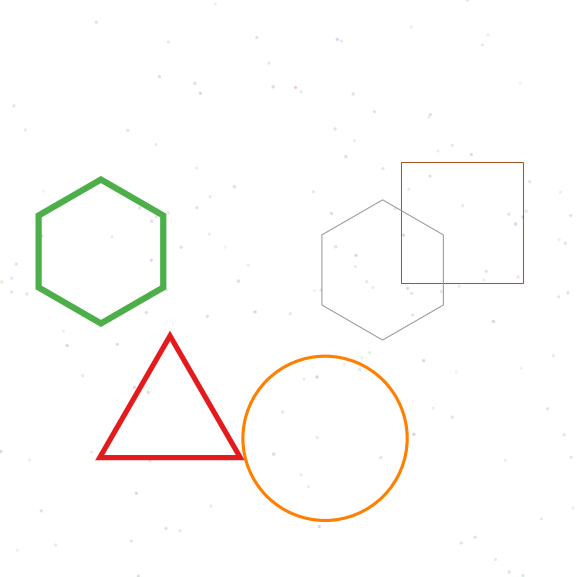[{"shape": "triangle", "thickness": 2.5, "radius": 0.7, "center": [0.294, 0.277]}, {"shape": "hexagon", "thickness": 3, "radius": 0.62, "center": [0.175, 0.564]}, {"shape": "circle", "thickness": 1.5, "radius": 0.71, "center": [0.563, 0.24]}, {"shape": "square", "thickness": 0.5, "radius": 0.53, "center": [0.8, 0.614]}, {"shape": "hexagon", "thickness": 0.5, "radius": 0.61, "center": [0.663, 0.532]}]